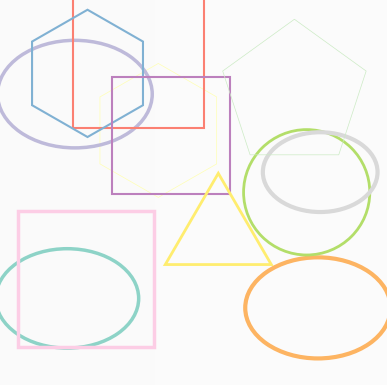[{"shape": "oval", "thickness": 2.5, "radius": 0.92, "center": [0.173, 0.225]}, {"shape": "hexagon", "thickness": 0.5, "radius": 0.87, "center": [0.409, 0.661]}, {"shape": "oval", "thickness": 2.5, "radius": 1.0, "center": [0.193, 0.756]}, {"shape": "square", "thickness": 1.5, "radius": 0.84, "center": [0.356, 0.838]}, {"shape": "hexagon", "thickness": 1.5, "radius": 0.83, "center": [0.226, 0.809]}, {"shape": "oval", "thickness": 3, "radius": 0.94, "center": [0.82, 0.2]}, {"shape": "circle", "thickness": 2, "radius": 0.81, "center": [0.791, 0.501]}, {"shape": "square", "thickness": 2.5, "radius": 0.88, "center": [0.222, 0.275]}, {"shape": "oval", "thickness": 3, "radius": 0.74, "center": [0.826, 0.553]}, {"shape": "square", "thickness": 1.5, "radius": 0.76, "center": [0.441, 0.648]}, {"shape": "pentagon", "thickness": 0.5, "radius": 0.97, "center": [0.76, 0.755]}, {"shape": "triangle", "thickness": 2, "radius": 0.79, "center": [0.563, 0.392]}]